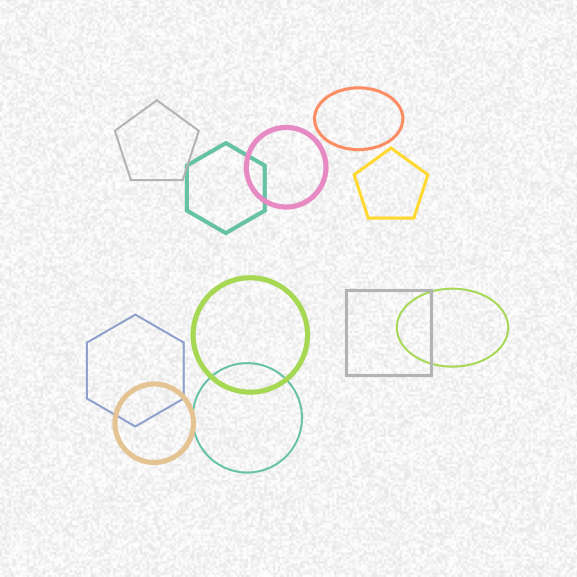[{"shape": "circle", "thickness": 1, "radius": 0.47, "center": [0.428, 0.276]}, {"shape": "hexagon", "thickness": 2, "radius": 0.39, "center": [0.391, 0.673]}, {"shape": "oval", "thickness": 1.5, "radius": 0.38, "center": [0.621, 0.794]}, {"shape": "hexagon", "thickness": 1, "radius": 0.48, "center": [0.234, 0.357]}, {"shape": "circle", "thickness": 2.5, "radius": 0.34, "center": [0.496, 0.71]}, {"shape": "oval", "thickness": 1, "radius": 0.48, "center": [0.784, 0.432]}, {"shape": "circle", "thickness": 2.5, "radius": 0.5, "center": [0.433, 0.419]}, {"shape": "pentagon", "thickness": 1.5, "radius": 0.34, "center": [0.677, 0.676]}, {"shape": "circle", "thickness": 2.5, "radius": 0.34, "center": [0.267, 0.266]}, {"shape": "square", "thickness": 1.5, "radius": 0.37, "center": [0.672, 0.423]}, {"shape": "pentagon", "thickness": 1, "radius": 0.38, "center": [0.272, 0.749]}]